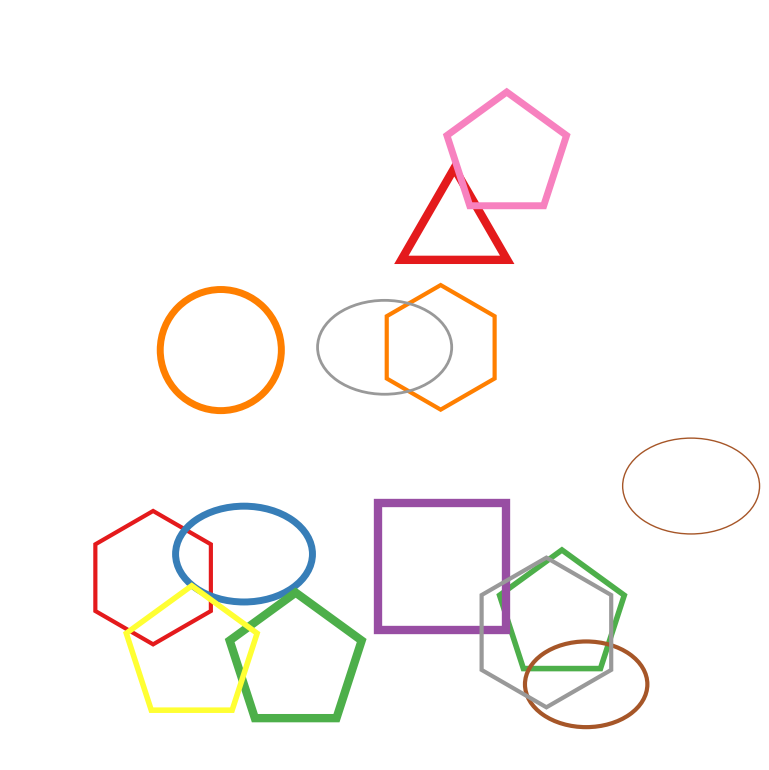[{"shape": "hexagon", "thickness": 1.5, "radius": 0.43, "center": [0.199, 0.25]}, {"shape": "triangle", "thickness": 3, "radius": 0.4, "center": [0.59, 0.702]}, {"shape": "oval", "thickness": 2.5, "radius": 0.44, "center": [0.317, 0.28]}, {"shape": "pentagon", "thickness": 2, "radius": 0.43, "center": [0.73, 0.201]}, {"shape": "pentagon", "thickness": 3, "radius": 0.45, "center": [0.384, 0.14]}, {"shape": "square", "thickness": 3, "radius": 0.41, "center": [0.574, 0.264]}, {"shape": "hexagon", "thickness": 1.5, "radius": 0.4, "center": [0.572, 0.549]}, {"shape": "circle", "thickness": 2.5, "radius": 0.39, "center": [0.287, 0.545]}, {"shape": "pentagon", "thickness": 2, "radius": 0.45, "center": [0.249, 0.15]}, {"shape": "oval", "thickness": 0.5, "radius": 0.44, "center": [0.898, 0.369]}, {"shape": "oval", "thickness": 1.5, "radius": 0.4, "center": [0.761, 0.111]}, {"shape": "pentagon", "thickness": 2.5, "radius": 0.41, "center": [0.658, 0.799]}, {"shape": "hexagon", "thickness": 1.5, "radius": 0.49, "center": [0.71, 0.179]}, {"shape": "oval", "thickness": 1, "radius": 0.44, "center": [0.5, 0.549]}]